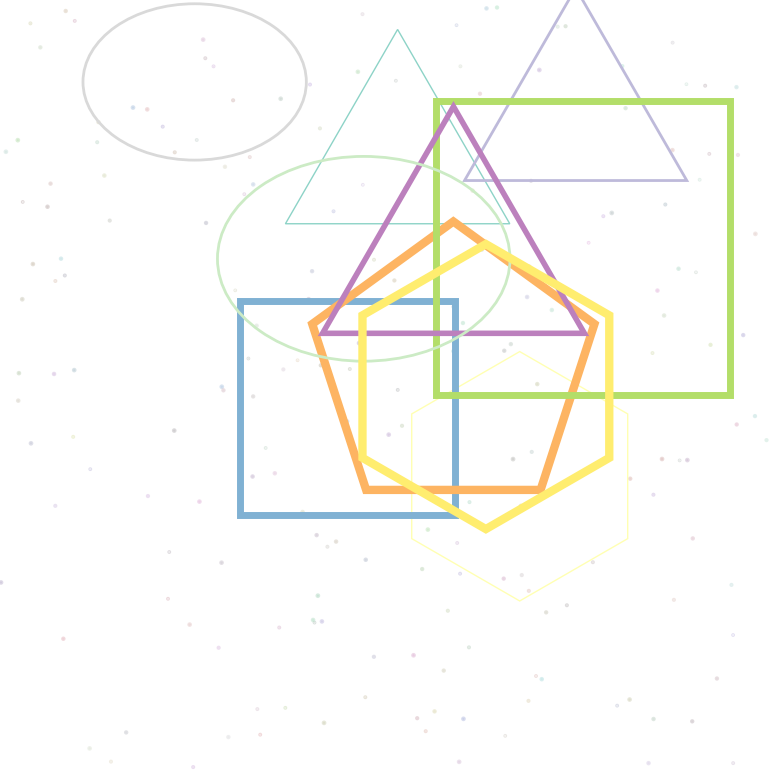[{"shape": "triangle", "thickness": 0.5, "radius": 0.84, "center": [0.516, 0.794]}, {"shape": "hexagon", "thickness": 0.5, "radius": 0.81, "center": [0.675, 0.381]}, {"shape": "triangle", "thickness": 1, "radius": 0.83, "center": [0.748, 0.849]}, {"shape": "square", "thickness": 2.5, "radius": 0.7, "center": [0.451, 0.47]}, {"shape": "pentagon", "thickness": 3, "radius": 0.96, "center": [0.589, 0.52]}, {"shape": "square", "thickness": 2.5, "radius": 0.95, "center": [0.758, 0.678]}, {"shape": "oval", "thickness": 1, "radius": 0.73, "center": [0.253, 0.894]}, {"shape": "triangle", "thickness": 2, "radius": 0.98, "center": [0.589, 0.665]}, {"shape": "oval", "thickness": 1, "radius": 0.95, "center": [0.472, 0.664]}, {"shape": "hexagon", "thickness": 3, "radius": 0.93, "center": [0.631, 0.498]}]